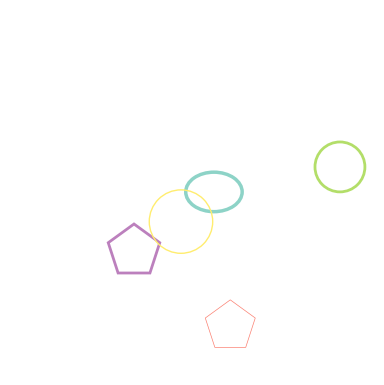[{"shape": "oval", "thickness": 2.5, "radius": 0.37, "center": [0.556, 0.502]}, {"shape": "pentagon", "thickness": 0.5, "radius": 0.34, "center": [0.598, 0.153]}, {"shape": "circle", "thickness": 2, "radius": 0.32, "center": [0.883, 0.566]}, {"shape": "pentagon", "thickness": 2, "radius": 0.35, "center": [0.348, 0.348]}, {"shape": "circle", "thickness": 1, "radius": 0.41, "center": [0.47, 0.424]}]